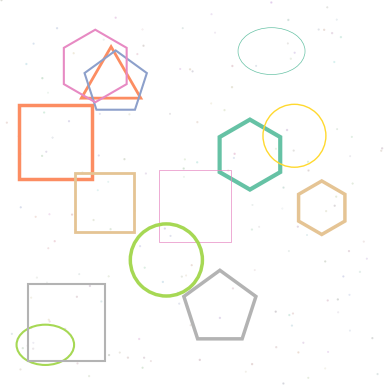[{"shape": "hexagon", "thickness": 3, "radius": 0.45, "center": [0.649, 0.598]}, {"shape": "oval", "thickness": 0.5, "radius": 0.44, "center": [0.705, 0.867]}, {"shape": "square", "thickness": 2.5, "radius": 0.48, "center": [0.144, 0.631]}, {"shape": "triangle", "thickness": 2, "radius": 0.45, "center": [0.289, 0.79]}, {"shape": "pentagon", "thickness": 1.5, "radius": 0.43, "center": [0.301, 0.784]}, {"shape": "hexagon", "thickness": 1.5, "radius": 0.47, "center": [0.247, 0.829]}, {"shape": "square", "thickness": 0.5, "radius": 0.47, "center": [0.506, 0.465]}, {"shape": "oval", "thickness": 1.5, "radius": 0.37, "center": [0.118, 0.104]}, {"shape": "circle", "thickness": 2.5, "radius": 0.47, "center": [0.432, 0.325]}, {"shape": "circle", "thickness": 1, "radius": 0.41, "center": [0.765, 0.647]}, {"shape": "square", "thickness": 2, "radius": 0.38, "center": [0.27, 0.473]}, {"shape": "hexagon", "thickness": 2.5, "radius": 0.35, "center": [0.836, 0.46]}, {"shape": "square", "thickness": 1.5, "radius": 0.5, "center": [0.174, 0.161]}, {"shape": "pentagon", "thickness": 2.5, "radius": 0.49, "center": [0.571, 0.2]}]